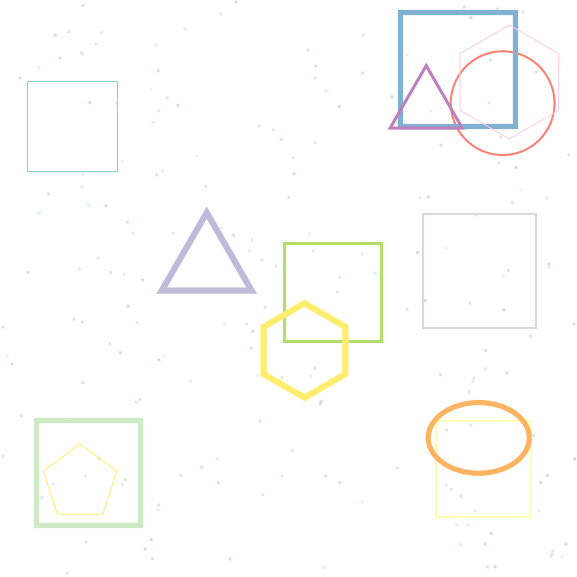[{"shape": "square", "thickness": 0.5, "radius": 0.39, "center": [0.125, 0.781]}, {"shape": "square", "thickness": 1, "radius": 0.41, "center": [0.837, 0.187]}, {"shape": "triangle", "thickness": 3, "radius": 0.45, "center": [0.358, 0.541]}, {"shape": "circle", "thickness": 1, "radius": 0.45, "center": [0.87, 0.82]}, {"shape": "square", "thickness": 2.5, "radius": 0.49, "center": [0.792, 0.88]}, {"shape": "oval", "thickness": 2.5, "radius": 0.44, "center": [0.829, 0.241]}, {"shape": "square", "thickness": 1.5, "radius": 0.42, "center": [0.576, 0.493]}, {"shape": "hexagon", "thickness": 0.5, "radius": 0.49, "center": [0.882, 0.857]}, {"shape": "square", "thickness": 1, "radius": 0.49, "center": [0.83, 0.53]}, {"shape": "triangle", "thickness": 1.5, "radius": 0.36, "center": [0.738, 0.813]}, {"shape": "square", "thickness": 2.5, "radius": 0.45, "center": [0.152, 0.181]}, {"shape": "pentagon", "thickness": 0.5, "radius": 0.34, "center": [0.139, 0.163]}, {"shape": "hexagon", "thickness": 3, "radius": 0.41, "center": [0.527, 0.392]}]